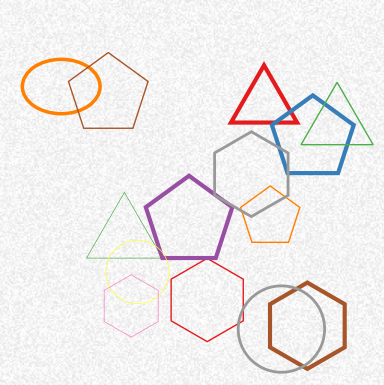[{"shape": "triangle", "thickness": 3, "radius": 0.5, "center": [0.686, 0.731]}, {"shape": "hexagon", "thickness": 1, "radius": 0.54, "center": [0.538, 0.221]}, {"shape": "pentagon", "thickness": 3, "radius": 0.56, "center": [0.812, 0.641]}, {"shape": "triangle", "thickness": 1, "radius": 0.54, "center": [0.876, 0.678]}, {"shape": "triangle", "thickness": 0.5, "radius": 0.57, "center": [0.323, 0.386]}, {"shape": "pentagon", "thickness": 3, "radius": 0.59, "center": [0.491, 0.425]}, {"shape": "pentagon", "thickness": 1, "radius": 0.4, "center": [0.702, 0.436]}, {"shape": "oval", "thickness": 2.5, "radius": 0.5, "center": [0.159, 0.775]}, {"shape": "circle", "thickness": 0.5, "radius": 0.41, "center": [0.357, 0.294]}, {"shape": "hexagon", "thickness": 3, "radius": 0.56, "center": [0.798, 0.154]}, {"shape": "pentagon", "thickness": 1, "radius": 0.54, "center": [0.281, 0.755]}, {"shape": "hexagon", "thickness": 0.5, "radius": 0.41, "center": [0.341, 0.205]}, {"shape": "hexagon", "thickness": 2, "radius": 0.55, "center": [0.653, 0.548]}, {"shape": "circle", "thickness": 2, "radius": 0.56, "center": [0.731, 0.145]}]